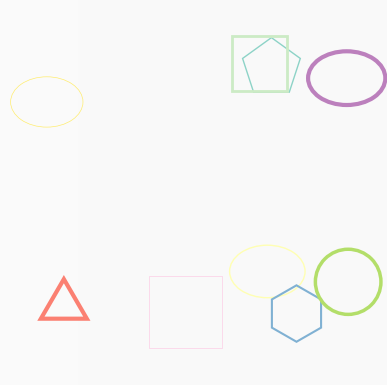[{"shape": "pentagon", "thickness": 1, "radius": 0.39, "center": [0.7, 0.824]}, {"shape": "oval", "thickness": 1, "radius": 0.49, "center": [0.69, 0.295]}, {"shape": "triangle", "thickness": 3, "radius": 0.34, "center": [0.165, 0.206]}, {"shape": "hexagon", "thickness": 1.5, "radius": 0.37, "center": [0.765, 0.186]}, {"shape": "circle", "thickness": 2.5, "radius": 0.42, "center": [0.898, 0.268]}, {"shape": "square", "thickness": 0.5, "radius": 0.47, "center": [0.478, 0.189]}, {"shape": "oval", "thickness": 3, "radius": 0.5, "center": [0.895, 0.797]}, {"shape": "square", "thickness": 2, "radius": 0.36, "center": [0.67, 0.834]}, {"shape": "oval", "thickness": 0.5, "radius": 0.47, "center": [0.121, 0.735]}]